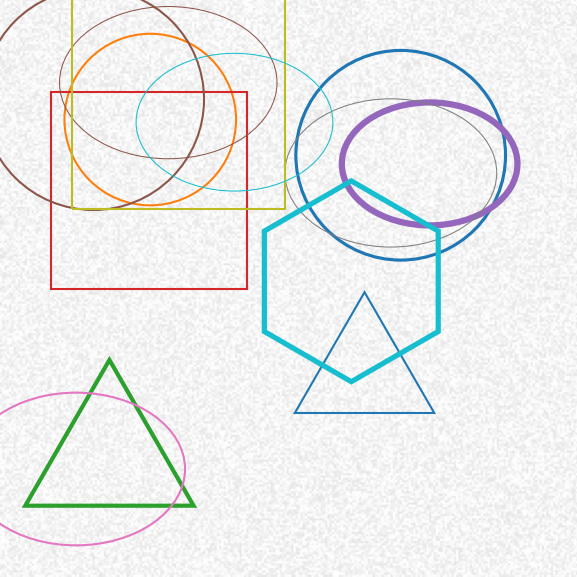[{"shape": "circle", "thickness": 1.5, "radius": 0.91, "center": [0.694, 0.73]}, {"shape": "triangle", "thickness": 1, "radius": 0.7, "center": [0.631, 0.354]}, {"shape": "circle", "thickness": 1, "radius": 0.74, "center": [0.26, 0.792]}, {"shape": "triangle", "thickness": 2, "radius": 0.84, "center": [0.189, 0.208]}, {"shape": "square", "thickness": 1, "radius": 0.85, "center": [0.258, 0.669]}, {"shape": "oval", "thickness": 3, "radius": 0.76, "center": [0.744, 0.715]}, {"shape": "circle", "thickness": 1, "radius": 0.96, "center": [0.162, 0.827]}, {"shape": "oval", "thickness": 0.5, "radius": 0.94, "center": [0.291, 0.856]}, {"shape": "oval", "thickness": 1, "radius": 0.94, "center": [0.132, 0.187]}, {"shape": "oval", "thickness": 0.5, "radius": 0.92, "center": [0.677, 0.7]}, {"shape": "square", "thickness": 1, "radius": 0.92, "center": [0.309, 0.821]}, {"shape": "hexagon", "thickness": 2.5, "radius": 0.87, "center": [0.608, 0.512]}, {"shape": "oval", "thickness": 0.5, "radius": 0.85, "center": [0.406, 0.788]}]